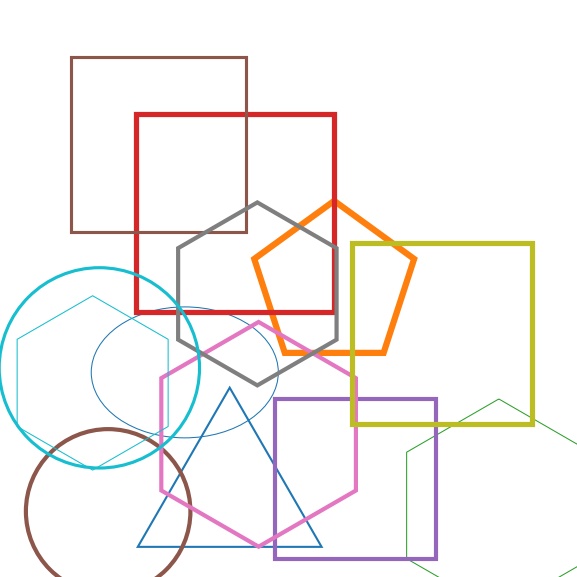[{"shape": "triangle", "thickness": 1, "radius": 0.92, "center": [0.398, 0.144]}, {"shape": "oval", "thickness": 0.5, "radius": 0.81, "center": [0.32, 0.354]}, {"shape": "pentagon", "thickness": 3, "radius": 0.73, "center": [0.579, 0.506]}, {"shape": "hexagon", "thickness": 0.5, "radius": 0.92, "center": [0.864, 0.124]}, {"shape": "square", "thickness": 2.5, "radius": 0.86, "center": [0.407, 0.631]}, {"shape": "square", "thickness": 2, "radius": 0.69, "center": [0.616, 0.17]}, {"shape": "circle", "thickness": 2, "radius": 0.71, "center": [0.187, 0.114]}, {"shape": "square", "thickness": 1.5, "radius": 0.76, "center": [0.275, 0.749]}, {"shape": "hexagon", "thickness": 2, "radius": 0.97, "center": [0.448, 0.247]}, {"shape": "hexagon", "thickness": 2, "radius": 0.79, "center": [0.446, 0.49]}, {"shape": "square", "thickness": 2.5, "radius": 0.78, "center": [0.765, 0.422]}, {"shape": "circle", "thickness": 1.5, "radius": 0.87, "center": [0.172, 0.362]}, {"shape": "hexagon", "thickness": 0.5, "radius": 0.75, "center": [0.16, 0.336]}]